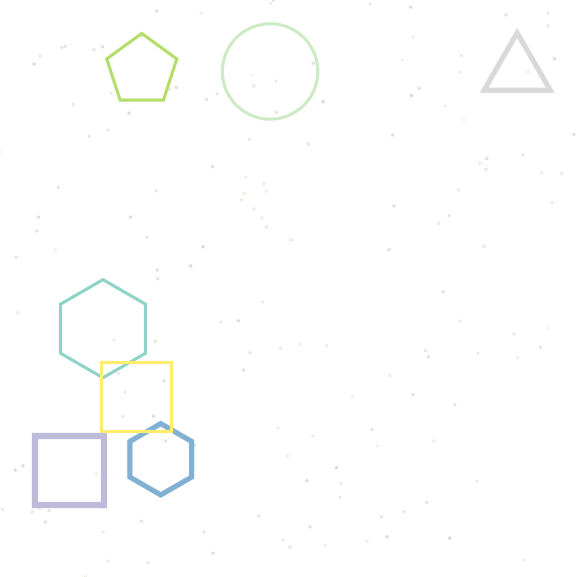[{"shape": "hexagon", "thickness": 1.5, "radius": 0.42, "center": [0.178, 0.43]}, {"shape": "square", "thickness": 3, "radius": 0.3, "center": [0.12, 0.185]}, {"shape": "hexagon", "thickness": 2.5, "radius": 0.31, "center": [0.278, 0.204]}, {"shape": "pentagon", "thickness": 1.5, "radius": 0.32, "center": [0.245, 0.877]}, {"shape": "triangle", "thickness": 2.5, "radius": 0.33, "center": [0.895, 0.876]}, {"shape": "circle", "thickness": 1.5, "radius": 0.41, "center": [0.468, 0.875]}, {"shape": "square", "thickness": 1.5, "radius": 0.3, "center": [0.235, 0.312]}]